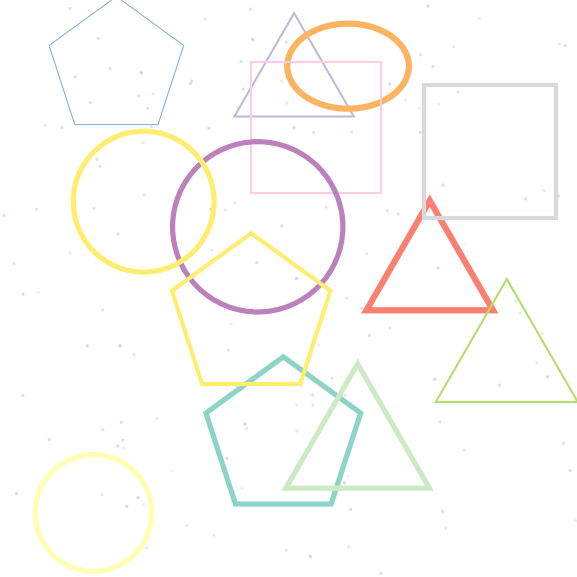[{"shape": "pentagon", "thickness": 2.5, "radius": 0.7, "center": [0.491, 0.24]}, {"shape": "circle", "thickness": 2.5, "radius": 0.51, "center": [0.162, 0.111]}, {"shape": "triangle", "thickness": 1, "radius": 0.6, "center": [0.509, 0.857]}, {"shape": "triangle", "thickness": 3, "radius": 0.63, "center": [0.744, 0.525]}, {"shape": "pentagon", "thickness": 0.5, "radius": 0.61, "center": [0.202, 0.883]}, {"shape": "oval", "thickness": 3, "radius": 0.53, "center": [0.603, 0.885]}, {"shape": "triangle", "thickness": 1, "radius": 0.71, "center": [0.878, 0.374]}, {"shape": "square", "thickness": 1, "radius": 0.57, "center": [0.547, 0.779]}, {"shape": "square", "thickness": 2, "radius": 0.57, "center": [0.848, 0.737]}, {"shape": "circle", "thickness": 2.5, "radius": 0.74, "center": [0.446, 0.606]}, {"shape": "triangle", "thickness": 2.5, "radius": 0.72, "center": [0.619, 0.226]}, {"shape": "pentagon", "thickness": 2, "radius": 0.72, "center": [0.435, 0.451]}, {"shape": "circle", "thickness": 2.5, "radius": 0.61, "center": [0.249, 0.65]}]